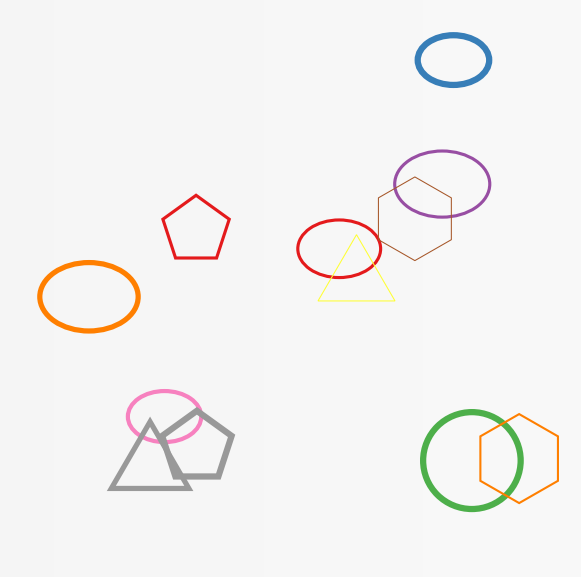[{"shape": "pentagon", "thickness": 1.5, "radius": 0.3, "center": [0.337, 0.601]}, {"shape": "oval", "thickness": 1.5, "radius": 0.36, "center": [0.584, 0.568]}, {"shape": "oval", "thickness": 3, "radius": 0.31, "center": [0.78, 0.895]}, {"shape": "circle", "thickness": 3, "radius": 0.42, "center": [0.812, 0.202]}, {"shape": "oval", "thickness": 1.5, "radius": 0.41, "center": [0.761, 0.68]}, {"shape": "hexagon", "thickness": 1, "radius": 0.39, "center": [0.893, 0.205]}, {"shape": "oval", "thickness": 2.5, "radius": 0.42, "center": [0.153, 0.485]}, {"shape": "triangle", "thickness": 0.5, "radius": 0.38, "center": [0.613, 0.516]}, {"shape": "hexagon", "thickness": 0.5, "radius": 0.36, "center": [0.714, 0.62]}, {"shape": "oval", "thickness": 2, "radius": 0.32, "center": [0.283, 0.278]}, {"shape": "triangle", "thickness": 2.5, "radius": 0.39, "center": [0.258, 0.192]}, {"shape": "pentagon", "thickness": 3, "radius": 0.31, "center": [0.339, 0.225]}]